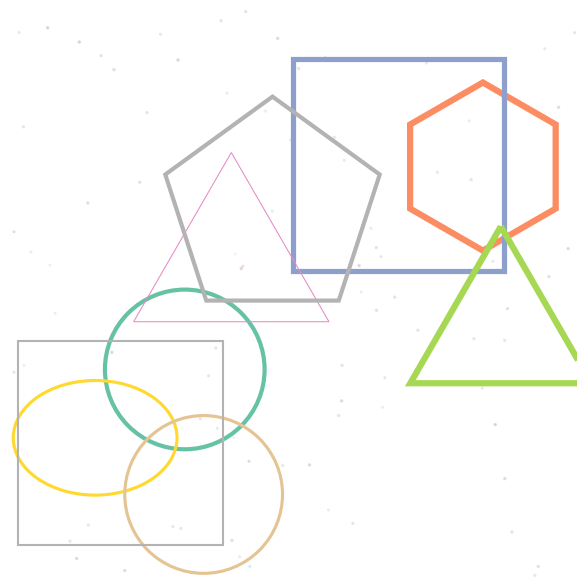[{"shape": "circle", "thickness": 2, "radius": 0.69, "center": [0.32, 0.359]}, {"shape": "hexagon", "thickness": 3, "radius": 0.73, "center": [0.836, 0.711]}, {"shape": "square", "thickness": 2.5, "radius": 0.92, "center": [0.69, 0.714]}, {"shape": "triangle", "thickness": 0.5, "radius": 0.98, "center": [0.401, 0.54]}, {"shape": "triangle", "thickness": 3, "radius": 0.91, "center": [0.867, 0.426]}, {"shape": "oval", "thickness": 1.5, "radius": 0.71, "center": [0.165, 0.241]}, {"shape": "circle", "thickness": 1.5, "radius": 0.68, "center": [0.353, 0.143]}, {"shape": "square", "thickness": 1, "radius": 0.89, "center": [0.209, 0.232]}, {"shape": "pentagon", "thickness": 2, "radius": 0.98, "center": [0.472, 0.637]}]